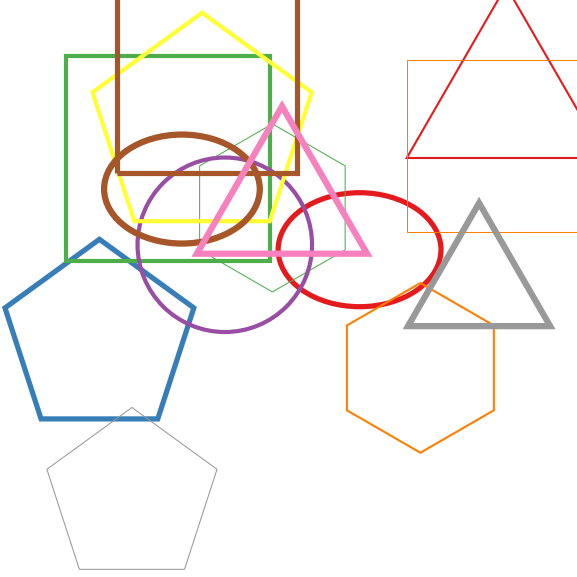[{"shape": "oval", "thickness": 2.5, "radius": 0.7, "center": [0.623, 0.567]}, {"shape": "triangle", "thickness": 1, "radius": 0.99, "center": [0.876, 0.825]}, {"shape": "pentagon", "thickness": 2.5, "radius": 0.86, "center": [0.172, 0.413]}, {"shape": "square", "thickness": 2, "radius": 0.88, "center": [0.291, 0.725]}, {"shape": "hexagon", "thickness": 0.5, "radius": 0.73, "center": [0.472, 0.639]}, {"shape": "circle", "thickness": 2, "radius": 0.76, "center": [0.389, 0.575]}, {"shape": "hexagon", "thickness": 1, "radius": 0.73, "center": [0.728, 0.362]}, {"shape": "square", "thickness": 0.5, "radius": 0.74, "center": [0.852, 0.746]}, {"shape": "pentagon", "thickness": 2, "radius": 1.0, "center": [0.35, 0.778]}, {"shape": "oval", "thickness": 3, "radius": 0.67, "center": [0.315, 0.672]}, {"shape": "square", "thickness": 2.5, "radius": 0.78, "center": [0.359, 0.855]}, {"shape": "triangle", "thickness": 3, "radius": 0.85, "center": [0.488, 0.645]}, {"shape": "triangle", "thickness": 3, "radius": 0.71, "center": [0.83, 0.505]}, {"shape": "pentagon", "thickness": 0.5, "radius": 0.77, "center": [0.228, 0.139]}]